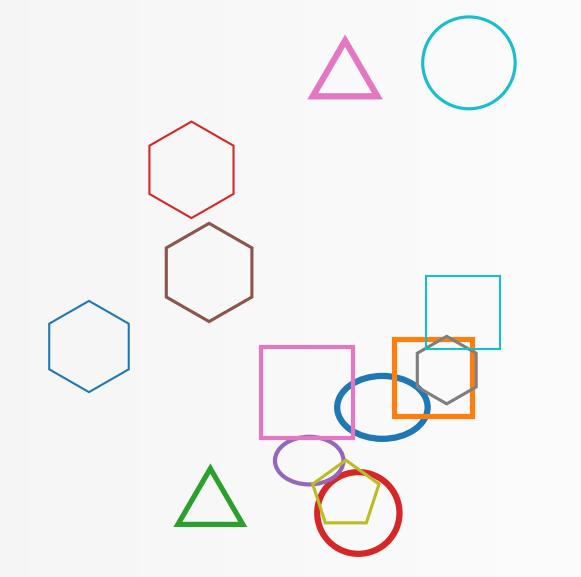[{"shape": "oval", "thickness": 3, "radius": 0.39, "center": [0.658, 0.294]}, {"shape": "hexagon", "thickness": 1, "radius": 0.39, "center": [0.153, 0.399]}, {"shape": "square", "thickness": 2.5, "radius": 0.33, "center": [0.745, 0.345]}, {"shape": "triangle", "thickness": 2.5, "radius": 0.32, "center": [0.362, 0.123]}, {"shape": "circle", "thickness": 3, "radius": 0.35, "center": [0.617, 0.111]}, {"shape": "hexagon", "thickness": 1, "radius": 0.42, "center": [0.329, 0.705]}, {"shape": "oval", "thickness": 2, "radius": 0.29, "center": [0.532, 0.202]}, {"shape": "hexagon", "thickness": 1.5, "radius": 0.43, "center": [0.36, 0.527]}, {"shape": "square", "thickness": 2, "radius": 0.39, "center": [0.528, 0.32]}, {"shape": "triangle", "thickness": 3, "radius": 0.32, "center": [0.594, 0.864]}, {"shape": "hexagon", "thickness": 1.5, "radius": 0.29, "center": [0.769, 0.358]}, {"shape": "pentagon", "thickness": 1.5, "radius": 0.3, "center": [0.595, 0.142]}, {"shape": "square", "thickness": 1, "radius": 0.32, "center": [0.797, 0.458]}, {"shape": "circle", "thickness": 1.5, "radius": 0.4, "center": [0.807, 0.89]}]